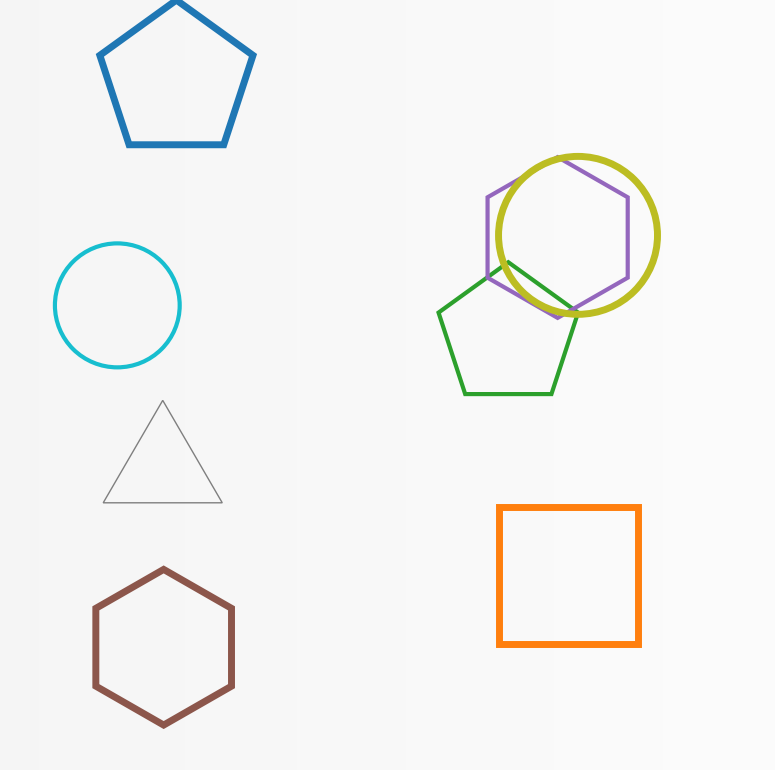[{"shape": "pentagon", "thickness": 2.5, "radius": 0.52, "center": [0.228, 0.896]}, {"shape": "square", "thickness": 2.5, "radius": 0.45, "center": [0.734, 0.252]}, {"shape": "pentagon", "thickness": 1.5, "radius": 0.47, "center": [0.656, 0.565]}, {"shape": "hexagon", "thickness": 1.5, "radius": 0.52, "center": [0.72, 0.692]}, {"shape": "hexagon", "thickness": 2.5, "radius": 0.51, "center": [0.211, 0.159]}, {"shape": "triangle", "thickness": 0.5, "radius": 0.44, "center": [0.21, 0.391]}, {"shape": "circle", "thickness": 2.5, "radius": 0.51, "center": [0.746, 0.694]}, {"shape": "circle", "thickness": 1.5, "radius": 0.4, "center": [0.151, 0.603]}]